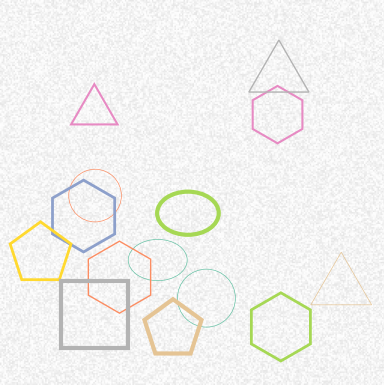[{"shape": "circle", "thickness": 0.5, "radius": 0.38, "center": [0.536, 0.226]}, {"shape": "oval", "thickness": 0.5, "radius": 0.38, "center": [0.41, 0.325]}, {"shape": "circle", "thickness": 0.5, "radius": 0.34, "center": [0.247, 0.492]}, {"shape": "hexagon", "thickness": 1, "radius": 0.47, "center": [0.31, 0.28]}, {"shape": "hexagon", "thickness": 2, "radius": 0.47, "center": [0.217, 0.439]}, {"shape": "hexagon", "thickness": 1.5, "radius": 0.37, "center": [0.721, 0.702]}, {"shape": "triangle", "thickness": 1.5, "radius": 0.35, "center": [0.245, 0.712]}, {"shape": "hexagon", "thickness": 2, "radius": 0.44, "center": [0.73, 0.151]}, {"shape": "oval", "thickness": 3, "radius": 0.4, "center": [0.488, 0.446]}, {"shape": "pentagon", "thickness": 2, "radius": 0.42, "center": [0.105, 0.341]}, {"shape": "triangle", "thickness": 0.5, "radius": 0.46, "center": [0.886, 0.254]}, {"shape": "pentagon", "thickness": 3, "radius": 0.39, "center": [0.449, 0.145]}, {"shape": "square", "thickness": 3, "radius": 0.44, "center": [0.245, 0.183]}, {"shape": "triangle", "thickness": 1, "radius": 0.45, "center": [0.724, 0.806]}]